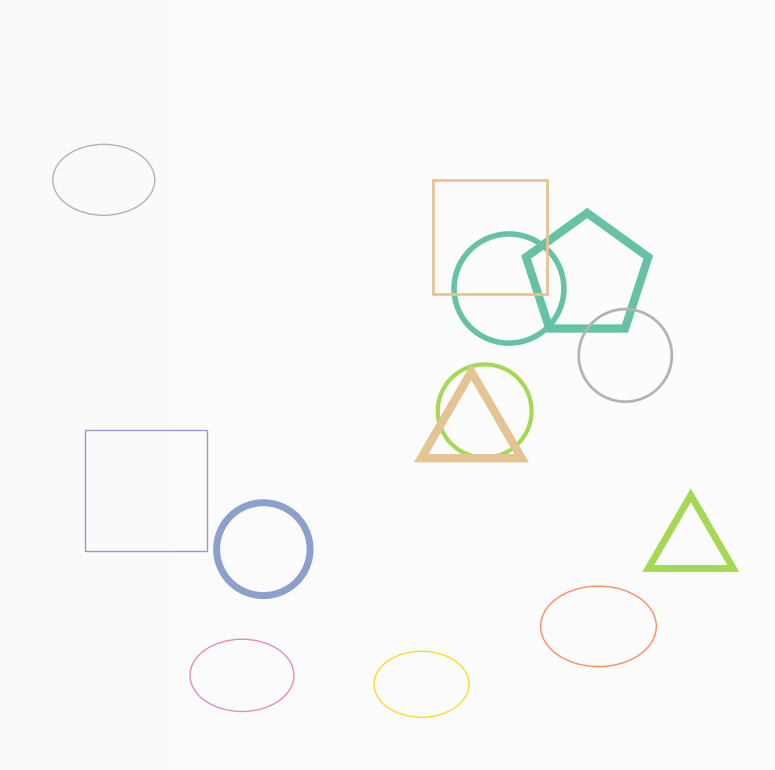[{"shape": "pentagon", "thickness": 3, "radius": 0.41, "center": [0.758, 0.64]}, {"shape": "circle", "thickness": 2, "radius": 0.35, "center": [0.657, 0.625]}, {"shape": "oval", "thickness": 0.5, "radius": 0.37, "center": [0.772, 0.187]}, {"shape": "circle", "thickness": 2.5, "radius": 0.3, "center": [0.34, 0.287]}, {"shape": "square", "thickness": 0.5, "radius": 0.39, "center": [0.188, 0.363]}, {"shape": "oval", "thickness": 0.5, "radius": 0.34, "center": [0.312, 0.123]}, {"shape": "circle", "thickness": 1.5, "radius": 0.3, "center": [0.625, 0.466]}, {"shape": "triangle", "thickness": 2.5, "radius": 0.32, "center": [0.891, 0.293]}, {"shape": "oval", "thickness": 0.5, "radius": 0.31, "center": [0.544, 0.111]}, {"shape": "triangle", "thickness": 3, "radius": 0.37, "center": [0.608, 0.442]}, {"shape": "square", "thickness": 1, "radius": 0.37, "center": [0.632, 0.692]}, {"shape": "circle", "thickness": 1, "radius": 0.3, "center": [0.807, 0.538]}, {"shape": "oval", "thickness": 0.5, "radius": 0.33, "center": [0.134, 0.766]}]